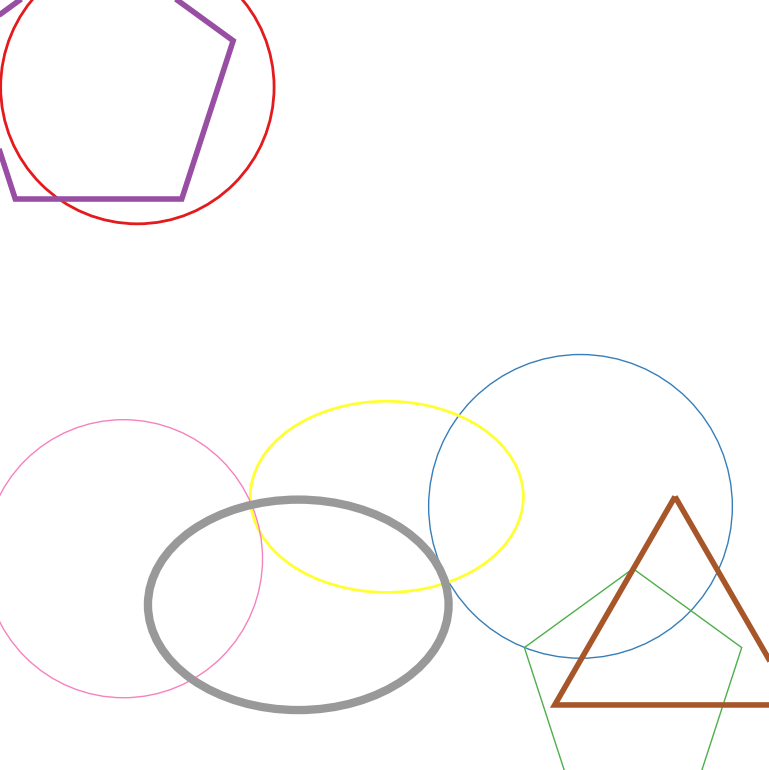[{"shape": "circle", "thickness": 1, "radius": 0.89, "center": [0.178, 0.887]}, {"shape": "circle", "thickness": 0.5, "radius": 0.99, "center": [0.754, 0.342]}, {"shape": "pentagon", "thickness": 0.5, "radius": 0.74, "center": [0.822, 0.113]}, {"shape": "pentagon", "thickness": 2, "radius": 0.92, "center": [0.128, 0.89]}, {"shape": "oval", "thickness": 1, "radius": 0.89, "center": [0.502, 0.355]}, {"shape": "triangle", "thickness": 2, "radius": 0.9, "center": [0.877, 0.175]}, {"shape": "circle", "thickness": 0.5, "radius": 0.9, "center": [0.16, 0.274]}, {"shape": "oval", "thickness": 3, "radius": 0.98, "center": [0.387, 0.214]}]